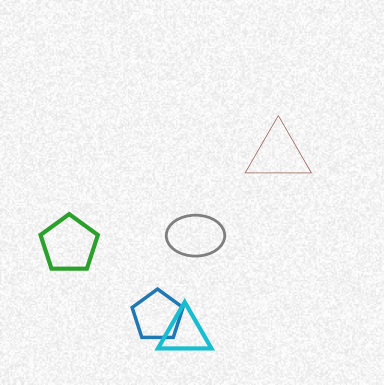[{"shape": "pentagon", "thickness": 2.5, "radius": 0.35, "center": [0.409, 0.18]}, {"shape": "pentagon", "thickness": 3, "radius": 0.39, "center": [0.18, 0.365]}, {"shape": "triangle", "thickness": 0.5, "radius": 0.5, "center": [0.723, 0.601]}, {"shape": "oval", "thickness": 2, "radius": 0.38, "center": [0.508, 0.388]}, {"shape": "triangle", "thickness": 3, "radius": 0.4, "center": [0.48, 0.135]}]